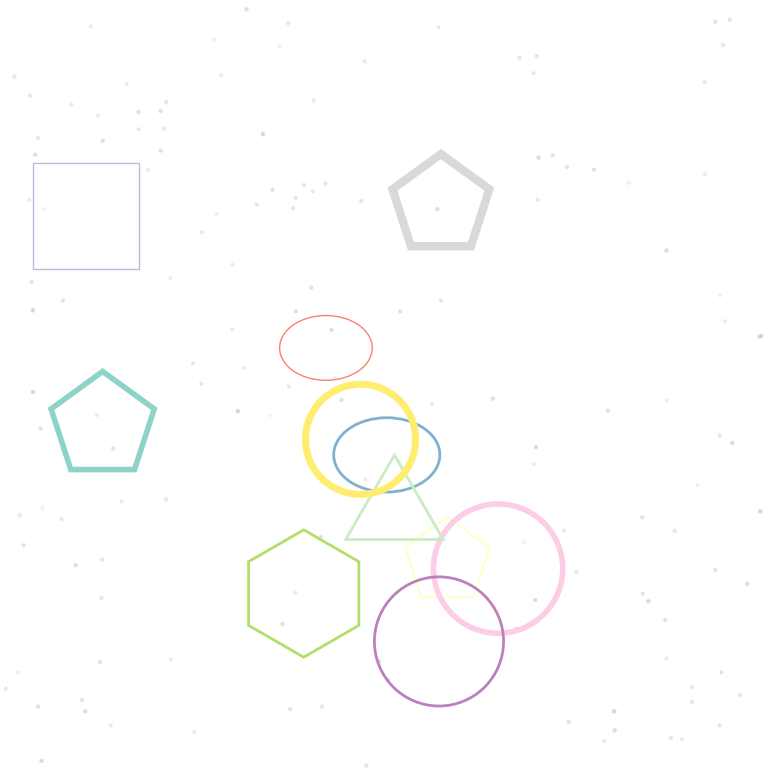[{"shape": "pentagon", "thickness": 2, "radius": 0.35, "center": [0.133, 0.447]}, {"shape": "pentagon", "thickness": 0.5, "radius": 0.29, "center": [0.581, 0.271]}, {"shape": "square", "thickness": 0.5, "radius": 0.34, "center": [0.111, 0.719]}, {"shape": "oval", "thickness": 0.5, "radius": 0.3, "center": [0.423, 0.548]}, {"shape": "oval", "thickness": 1, "radius": 0.34, "center": [0.502, 0.409]}, {"shape": "hexagon", "thickness": 1, "radius": 0.41, "center": [0.394, 0.229]}, {"shape": "circle", "thickness": 2, "radius": 0.42, "center": [0.647, 0.262]}, {"shape": "pentagon", "thickness": 3, "radius": 0.33, "center": [0.573, 0.734]}, {"shape": "circle", "thickness": 1, "radius": 0.42, "center": [0.57, 0.167]}, {"shape": "triangle", "thickness": 1, "radius": 0.37, "center": [0.512, 0.336]}, {"shape": "circle", "thickness": 2.5, "radius": 0.36, "center": [0.468, 0.429]}]